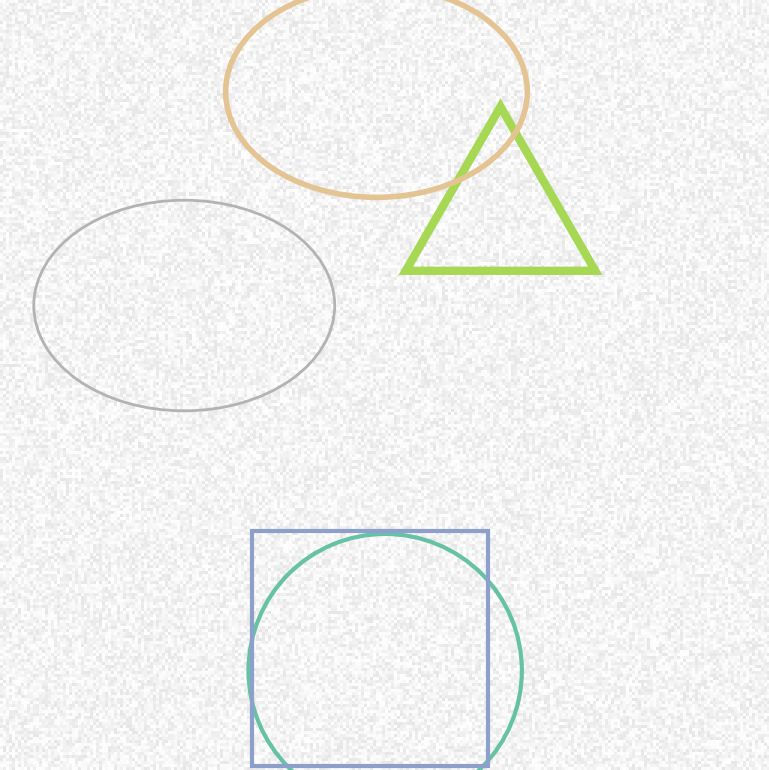[{"shape": "circle", "thickness": 1.5, "radius": 0.89, "center": [0.5, 0.129]}, {"shape": "square", "thickness": 1.5, "radius": 0.76, "center": [0.481, 0.158]}, {"shape": "triangle", "thickness": 3, "radius": 0.71, "center": [0.65, 0.719]}, {"shape": "oval", "thickness": 2, "radius": 0.98, "center": [0.489, 0.881]}, {"shape": "oval", "thickness": 1, "radius": 0.98, "center": [0.239, 0.603]}]